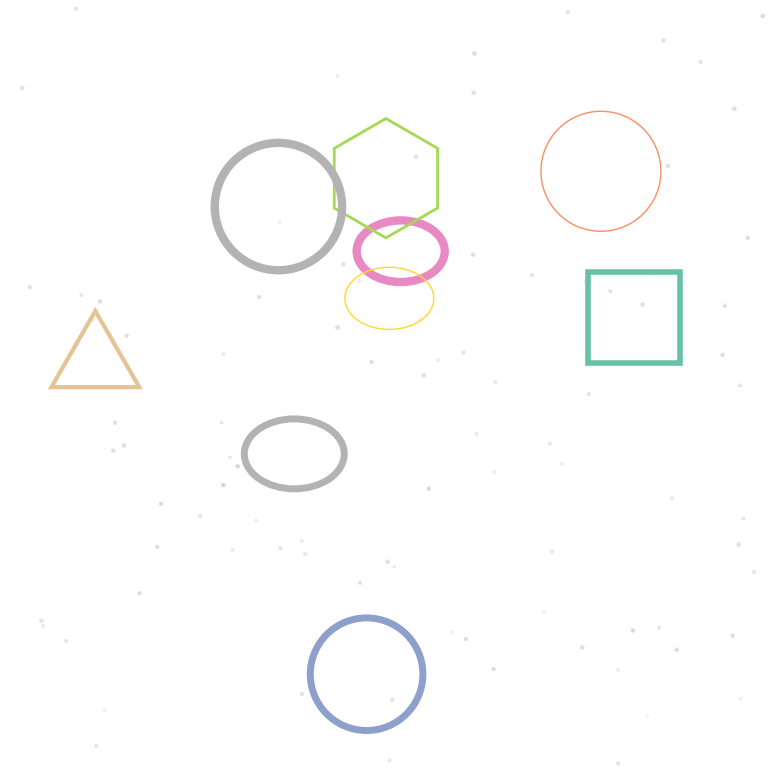[{"shape": "square", "thickness": 2, "radius": 0.3, "center": [0.823, 0.588]}, {"shape": "circle", "thickness": 0.5, "radius": 0.39, "center": [0.78, 0.778]}, {"shape": "circle", "thickness": 2.5, "radius": 0.37, "center": [0.476, 0.124]}, {"shape": "oval", "thickness": 3, "radius": 0.29, "center": [0.52, 0.674]}, {"shape": "hexagon", "thickness": 1, "radius": 0.39, "center": [0.501, 0.769]}, {"shape": "oval", "thickness": 0.5, "radius": 0.29, "center": [0.506, 0.613]}, {"shape": "triangle", "thickness": 1.5, "radius": 0.33, "center": [0.124, 0.53]}, {"shape": "oval", "thickness": 2.5, "radius": 0.32, "center": [0.382, 0.411]}, {"shape": "circle", "thickness": 3, "radius": 0.41, "center": [0.362, 0.732]}]